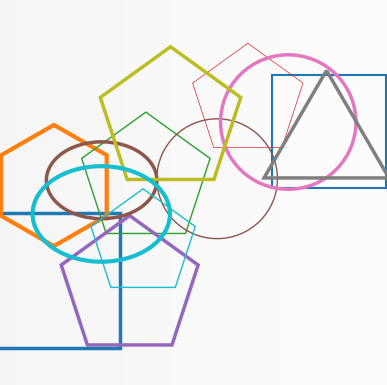[{"shape": "square", "thickness": 2.5, "radius": 0.87, "center": [0.135, 0.272]}, {"shape": "square", "thickness": 1.5, "radius": 0.74, "center": [0.849, 0.659]}, {"shape": "hexagon", "thickness": 3, "radius": 0.79, "center": [0.139, 0.518]}, {"shape": "pentagon", "thickness": 1, "radius": 0.87, "center": [0.376, 0.535]}, {"shape": "pentagon", "thickness": 0.5, "radius": 0.75, "center": [0.64, 0.738]}, {"shape": "pentagon", "thickness": 2.5, "radius": 0.93, "center": [0.335, 0.254]}, {"shape": "circle", "thickness": 1, "radius": 0.78, "center": [0.56, 0.536]}, {"shape": "oval", "thickness": 2.5, "radius": 0.71, "center": [0.262, 0.532]}, {"shape": "circle", "thickness": 2.5, "radius": 0.87, "center": [0.744, 0.683]}, {"shape": "triangle", "thickness": 2.5, "radius": 0.93, "center": [0.843, 0.631]}, {"shape": "pentagon", "thickness": 2.5, "radius": 0.95, "center": [0.44, 0.688]}, {"shape": "oval", "thickness": 3, "radius": 0.89, "center": [0.261, 0.444]}, {"shape": "pentagon", "thickness": 1, "radius": 0.71, "center": [0.369, 0.368]}]